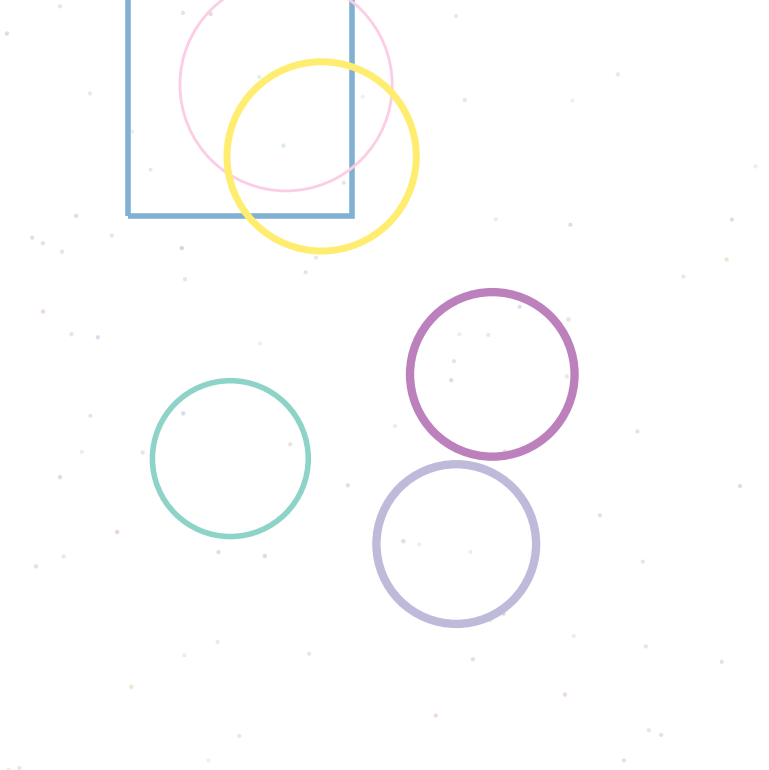[{"shape": "circle", "thickness": 2, "radius": 0.51, "center": [0.299, 0.404]}, {"shape": "circle", "thickness": 3, "radius": 0.52, "center": [0.593, 0.293]}, {"shape": "square", "thickness": 2, "radius": 0.73, "center": [0.312, 0.866]}, {"shape": "circle", "thickness": 1, "radius": 0.69, "center": [0.372, 0.89]}, {"shape": "circle", "thickness": 3, "radius": 0.53, "center": [0.639, 0.514]}, {"shape": "circle", "thickness": 2.5, "radius": 0.61, "center": [0.418, 0.797]}]